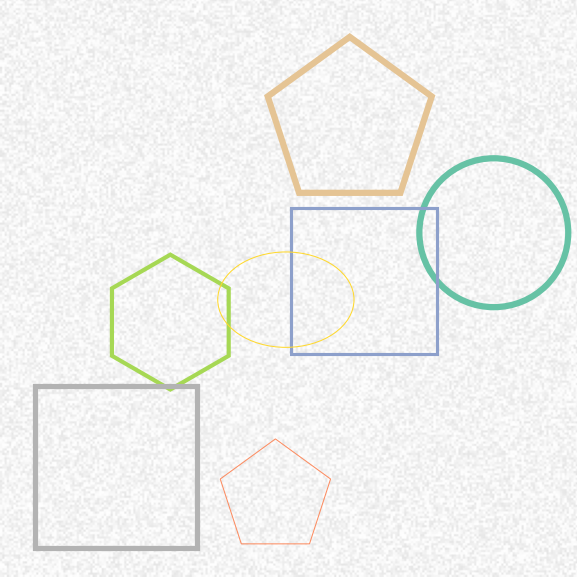[{"shape": "circle", "thickness": 3, "radius": 0.64, "center": [0.855, 0.596]}, {"shape": "pentagon", "thickness": 0.5, "radius": 0.5, "center": [0.477, 0.139]}, {"shape": "square", "thickness": 1.5, "radius": 0.63, "center": [0.63, 0.512]}, {"shape": "hexagon", "thickness": 2, "radius": 0.58, "center": [0.295, 0.441]}, {"shape": "oval", "thickness": 0.5, "radius": 0.59, "center": [0.495, 0.48]}, {"shape": "pentagon", "thickness": 3, "radius": 0.75, "center": [0.606, 0.786]}, {"shape": "square", "thickness": 2.5, "radius": 0.7, "center": [0.201, 0.191]}]